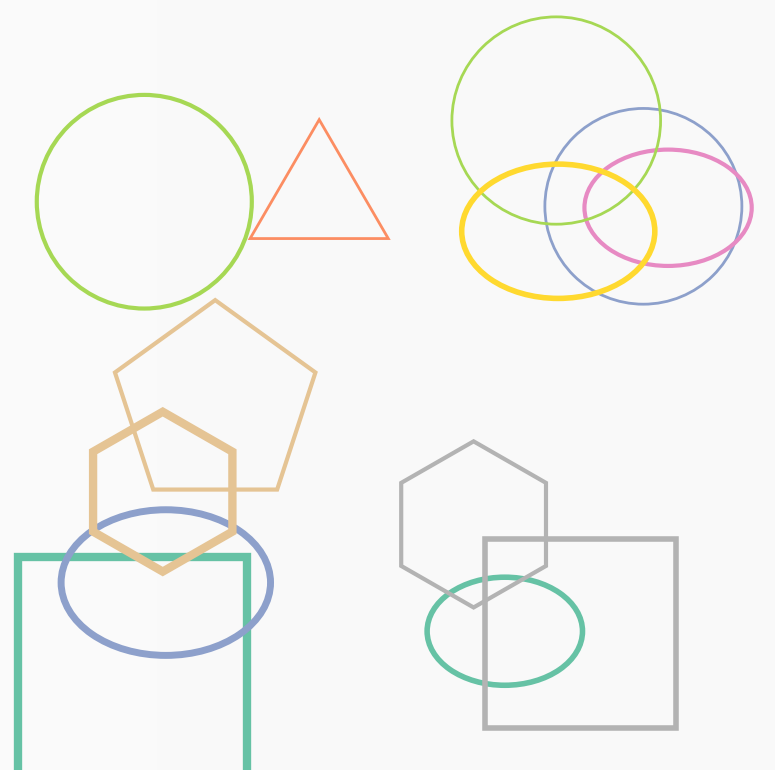[{"shape": "oval", "thickness": 2, "radius": 0.5, "center": [0.651, 0.18]}, {"shape": "square", "thickness": 3, "radius": 0.74, "center": [0.171, 0.128]}, {"shape": "triangle", "thickness": 1, "radius": 0.51, "center": [0.412, 0.742]}, {"shape": "circle", "thickness": 1, "radius": 0.64, "center": [0.83, 0.732]}, {"shape": "oval", "thickness": 2.5, "radius": 0.68, "center": [0.214, 0.243]}, {"shape": "oval", "thickness": 1.5, "radius": 0.54, "center": [0.862, 0.73]}, {"shape": "circle", "thickness": 1.5, "radius": 0.69, "center": [0.186, 0.738]}, {"shape": "circle", "thickness": 1, "radius": 0.67, "center": [0.718, 0.843]}, {"shape": "oval", "thickness": 2, "radius": 0.62, "center": [0.72, 0.7]}, {"shape": "pentagon", "thickness": 1.5, "radius": 0.68, "center": [0.278, 0.474]}, {"shape": "hexagon", "thickness": 3, "radius": 0.52, "center": [0.21, 0.361]}, {"shape": "hexagon", "thickness": 1.5, "radius": 0.54, "center": [0.611, 0.319]}, {"shape": "square", "thickness": 2, "radius": 0.62, "center": [0.749, 0.177]}]